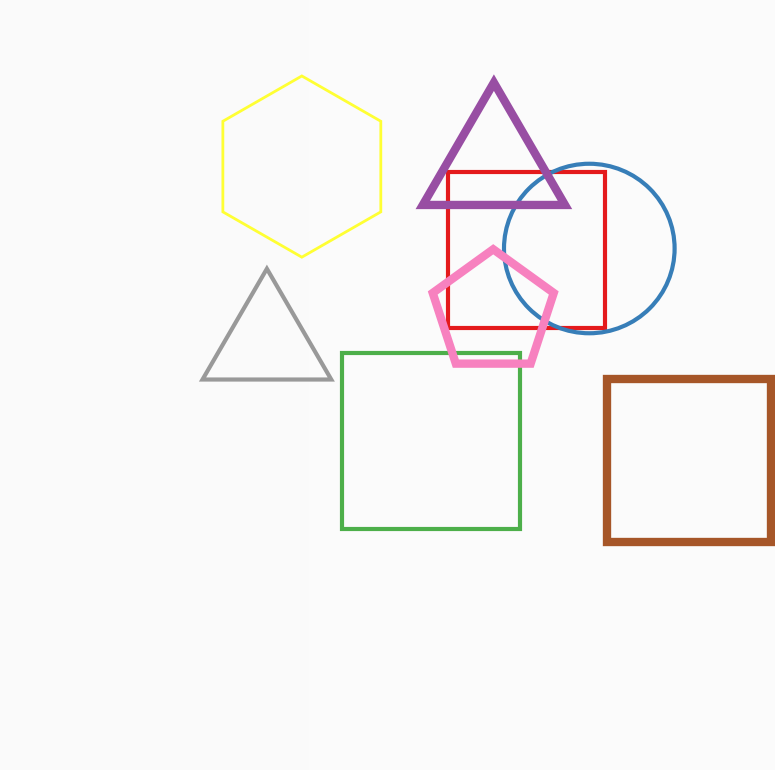[{"shape": "square", "thickness": 1.5, "radius": 0.51, "center": [0.679, 0.675]}, {"shape": "circle", "thickness": 1.5, "radius": 0.55, "center": [0.76, 0.677]}, {"shape": "square", "thickness": 1.5, "radius": 0.57, "center": [0.556, 0.427]}, {"shape": "triangle", "thickness": 3, "radius": 0.53, "center": [0.637, 0.787]}, {"shape": "hexagon", "thickness": 1, "radius": 0.59, "center": [0.389, 0.784]}, {"shape": "square", "thickness": 3, "radius": 0.53, "center": [0.889, 0.402]}, {"shape": "pentagon", "thickness": 3, "radius": 0.41, "center": [0.636, 0.594]}, {"shape": "triangle", "thickness": 1.5, "radius": 0.48, "center": [0.344, 0.555]}]